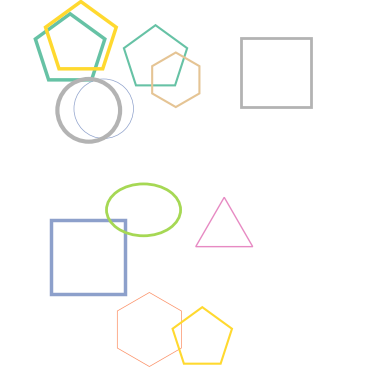[{"shape": "pentagon", "thickness": 1.5, "radius": 0.43, "center": [0.404, 0.848]}, {"shape": "pentagon", "thickness": 2.5, "radius": 0.47, "center": [0.182, 0.869]}, {"shape": "hexagon", "thickness": 0.5, "radius": 0.48, "center": [0.388, 0.144]}, {"shape": "circle", "thickness": 0.5, "radius": 0.39, "center": [0.269, 0.718]}, {"shape": "square", "thickness": 2.5, "radius": 0.48, "center": [0.228, 0.332]}, {"shape": "triangle", "thickness": 1, "radius": 0.43, "center": [0.582, 0.402]}, {"shape": "oval", "thickness": 2, "radius": 0.48, "center": [0.373, 0.455]}, {"shape": "pentagon", "thickness": 1.5, "radius": 0.41, "center": [0.525, 0.121]}, {"shape": "pentagon", "thickness": 2.5, "radius": 0.48, "center": [0.21, 0.899]}, {"shape": "hexagon", "thickness": 1.5, "radius": 0.35, "center": [0.457, 0.793]}, {"shape": "square", "thickness": 2, "radius": 0.45, "center": [0.717, 0.812]}, {"shape": "circle", "thickness": 3, "radius": 0.41, "center": [0.231, 0.713]}]